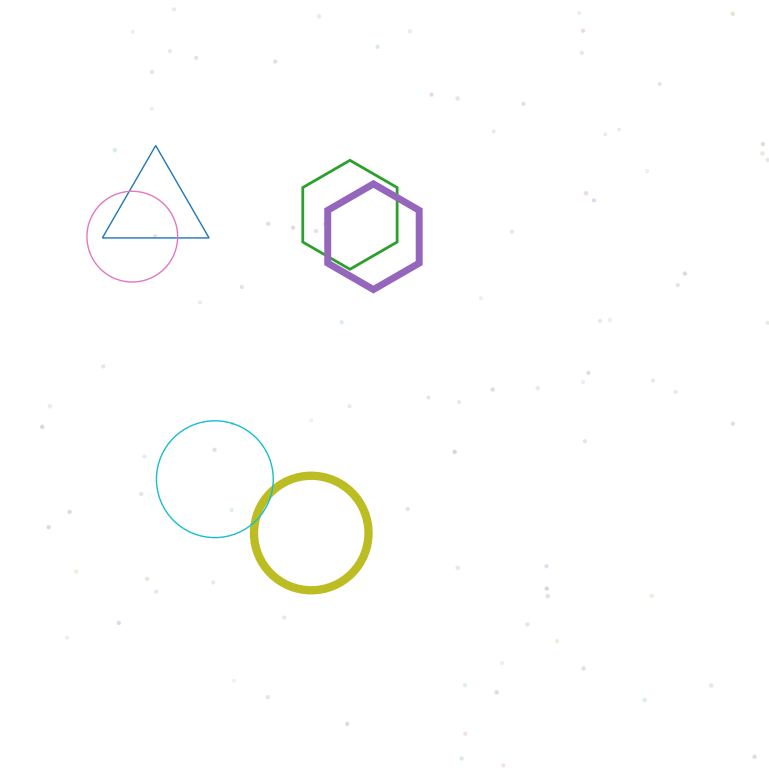[{"shape": "triangle", "thickness": 0.5, "radius": 0.4, "center": [0.202, 0.731]}, {"shape": "hexagon", "thickness": 1, "radius": 0.35, "center": [0.454, 0.721]}, {"shape": "hexagon", "thickness": 2.5, "radius": 0.34, "center": [0.485, 0.693]}, {"shape": "circle", "thickness": 0.5, "radius": 0.29, "center": [0.172, 0.693]}, {"shape": "circle", "thickness": 3, "radius": 0.37, "center": [0.404, 0.308]}, {"shape": "circle", "thickness": 0.5, "radius": 0.38, "center": [0.279, 0.378]}]